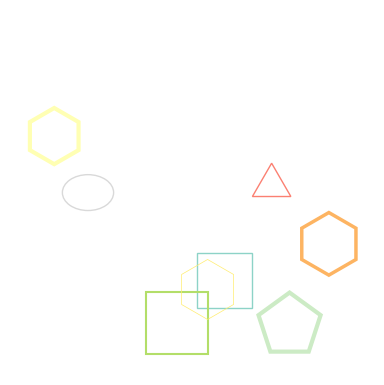[{"shape": "square", "thickness": 1, "radius": 0.36, "center": [0.584, 0.272]}, {"shape": "hexagon", "thickness": 3, "radius": 0.36, "center": [0.141, 0.647]}, {"shape": "triangle", "thickness": 1, "radius": 0.29, "center": [0.706, 0.518]}, {"shape": "hexagon", "thickness": 2.5, "radius": 0.41, "center": [0.854, 0.367]}, {"shape": "square", "thickness": 1.5, "radius": 0.4, "center": [0.46, 0.162]}, {"shape": "oval", "thickness": 1, "radius": 0.33, "center": [0.229, 0.5]}, {"shape": "pentagon", "thickness": 3, "radius": 0.42, "center": [0.752, 0.155]}, {"shape": "hexagon", "thickness": 0.5, "radius": 0.39, "center": [0.539, 0.248]}]